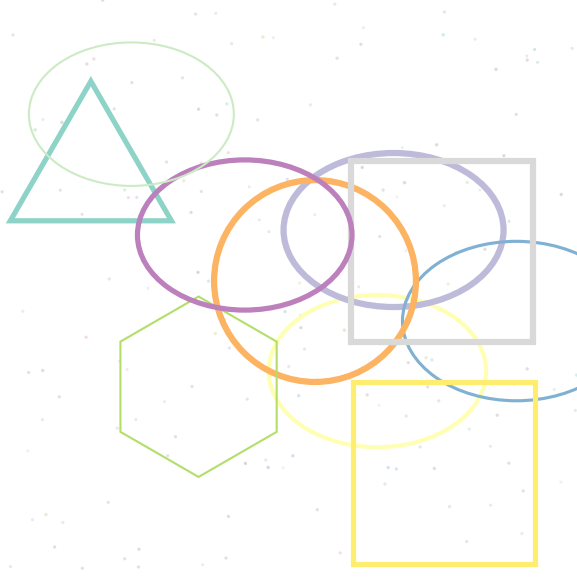[{"shape": "triangle", "thickness": 2.5, "radius": 0.81, "center": [0.157, 0.697]}, {"shape": "oval", "thickness": 2, "radius": 0.94, "center": [0.653, 0.357]}, {"shape": "oval", "thickness": 3, "radius": 0.95, "center": [0.681, 0.601]}, {"shape": "oval", "thickness": 1.5, "radius": 0.99, "center": [0.894, 0.443]}, {"shape": "circle", "thickness": 3, "radius": 0.87, "center": [0.545, 0.513]}, {"shape": "hexagon", "thickness": 1, "radius": 0.78, "center": [0.344, 0.329]}, {"shape": "square", "thickness": 3, "radius": 0.79, "center": [0.765, 0.564]}, {"shape": "oval", "thickness": 2.5, "radius": 0.93, "center": [0.424, 0.592]}, {"shape": "oval", "thickness": 1, "radius": 0.89, "center": [0.227, 0.801]}, {"shape": "square", "thickness": 2.5, "radius": 0.79, "center": [0.768, 0.181]}]